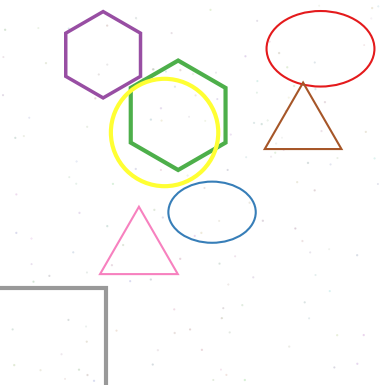[{"shape": "oval", "thickness": 1.5, "radius": 0.7, "center": [0.832, 0.873]}, {"shape": "oval", "thickness": 1.5, "radius": 0.57, "center": [0.551, 0.449]}, {"shape": "hexagon", "thickness": 3, "radius": 0.71, "center": [0.463, 0.701]}, {"shape": "hexagon", "thickness": 2.5, "radius": 0.56, "center": [0.268, 0.858]}, {"shape": "circle", "thickness": 3, "radius": 0.7, "center": [0.427, 0.656]}, {"shape": "triangle", "thickness": 1.5, "radius": 0.58, "center": [0.787, 0.67]}, {"shape": "triangle", "thickness": 1.5, "radius": 0.58, "center": [0.361, 0.346]}, {"shape": "square", "thickness": 3, "radius": 0.71, "center": [0.134, 0.111]}]